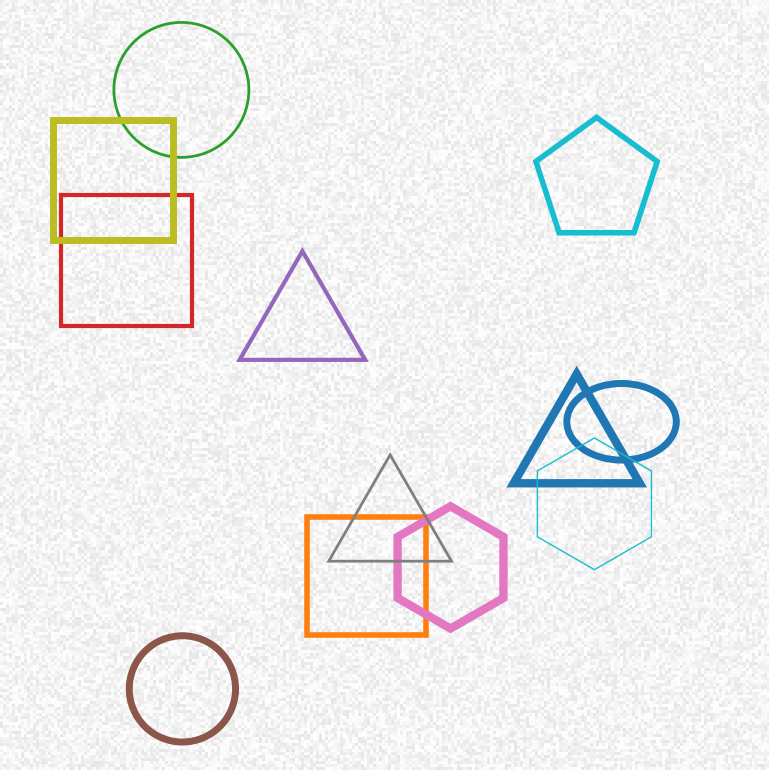[{"shape": "oval", "thickness": 2.5, "radius": 0.36, "center": [0.807, 0.452]}, {"shape": "triangle", "thickness": 3, "radius": 0.47, "center": [0.749, 0.42]}, {"shape": "square", "thickness": 2, "radius": 0.38, "center": [0.476, 0.252]}, {"shape": "circle", "thickness": 1, "radius": 0.44, "center": [0.236, 0.883]}, {"shape": "square", "thickness": 1.5, "radius": 0.43, "center": [0.165, 0.661]}, {"shape": "triangle", "thickness": 1.5, "radius": 0.47, "center": [0.393, 0.58]}, {"shape": "circle", "thickness": 2.5, "radius": 0.35, "center": [0.237, 0.105]}, {"shape": "hexagon", "thickness": 3, "radius": 0.4, "center": [0.585, 0.263]}, {"shape": "triangle", "thickness": 1, "radius": 0.46, "center": [0.507, 0.317]}, {"shape": "square", "thickness": 2.5, "radius": 0.39, "center": [0.147, 0.767]}, {"shape": "hexagon", "thickness": 0.5, "radius": 0.43, "center": [0.772, 0.346]}, {"shape": "pentagon", "thickness": 2, "radius": 0.41, "center": [0.775, 0.765]}]